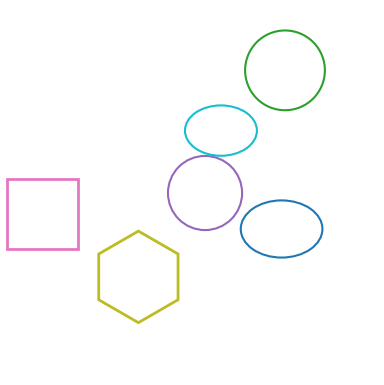[{"shape": "oval", "thickness": 1.5, "radius": 0.53, "center": [0.731, 0.405]}, {"shape": "circle", "thickness": 1.5, "radius": 0.52, "center": [0.74, 0.817]}, {"shape": "circle", "thickness": 1.5, "radius": 0.48, "center": [0.533, 0.499]}, {"shape": "square", "thickness": 2, "radius": 0.46, "center": [0.11, 0.444]}, {"shape": "hexagon", "thickness": 2, "radius": 0.59, "center": [0.359, 0.281]}, {"shape": "oval", "thickness": 1.5, "radius": 0.47, "center": [0.574, 0.661]}]